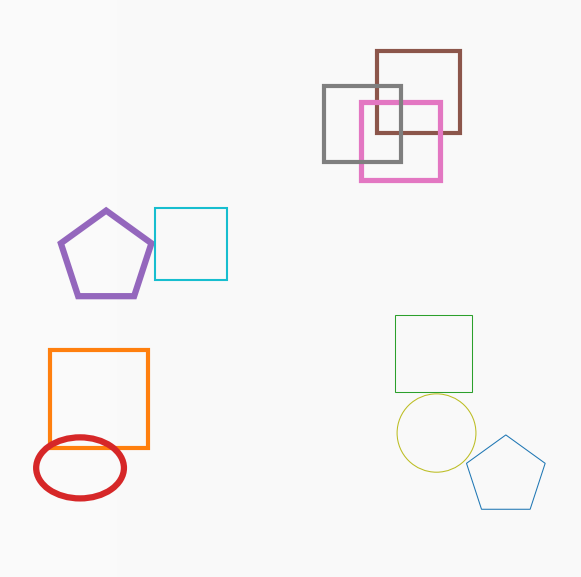[{"shape": "pentagon", "thickness": 0.5, "radius": 0.36, "center": [0.87, 0.175]}, {"shape": "square", "thickness": 2, "radius": 0.42, "center": [0.17, 0.309]}, {"shape": "square", "thickness": 0.5, "radius": 0.33, "center": [0.746, 0.387]}, {"shape": "oval", "thickness": 3, "radius": 0.38, "center": [0.138, 0.189]}, {"shape": "pentagon", "thickness": 3, "radius": 0.41, "center": [0.183, 0.553]}, {"shape": "square", "thickness": 2, "radius": 0.36, "center": [0.721, 0.84]}, {"shape": "square", "thickness": 2.5, "radius": 0.34, "center": [0.689, 0.755]}, {"shape": "square", "thickness": 2, "radius": 0.33, "center": [0.624, 0.784]}, {"shape": "circle", "thickness": 0.5, "radius": 0.34, "center": [0.751, 0.249]}, {"shape": "square", "thickness": 1, "radius": 0.31, "center": [0.328, 0.577]}]